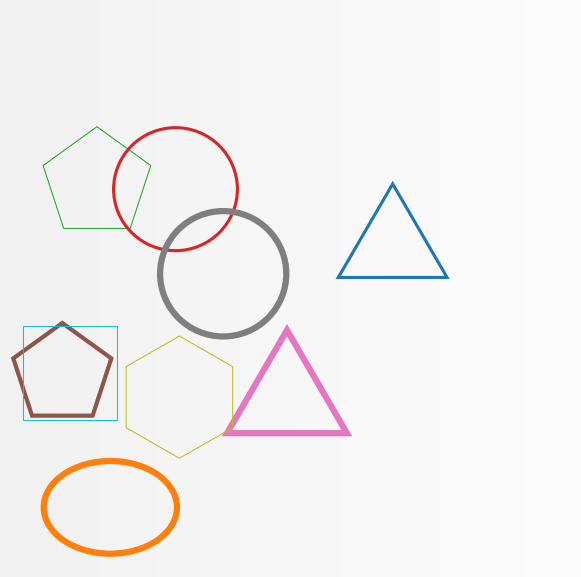[{"shape": "triangle", "thickness": 1.5, "radius": 0.54, "center": [0.676, 0.573]}, {"shape": "oval", "thickness": 3, "radius": 0.57, "center": [0.19, 0.121]}, {"shape": "pentagon", "thickness": 0.5, "radius": 0.49, "center": [0.167, 0.682]}, {"shape": "circle", "thickness": 1.5, "radius": 0.53, "center": [0.302, 0.672]}, {"shape": "pentagon", "thickness": 2, "radius": 0.44, "center": [0.107, 0.351]}, {"shape": "triangle", "thickness": 3, "radius": 0.59, "center": [0.494, 0.309]}, {"shape": "circle", "thickness": 3, "radius": 0.54, "center": [0.384, 0.525]}, {"shape": "hexagon", "thickness": 0.5, "radius": 0.53, "center": [0.309, 0.311]}, {"shape": "square", "thickness": 0.5, "radius": 0.4, "center": [0.12, 0.353]}]